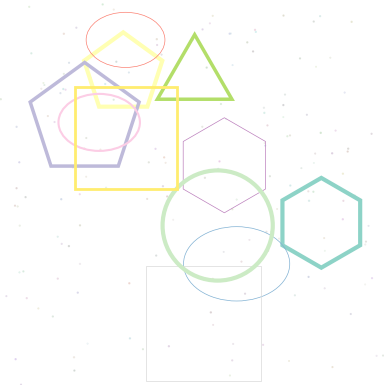[{"shape": "hexagon", "thickness": 3, "radius": 0.58, "center": [0.835, 0.421]}, {"shape": "pentagon", "thickness": 3, "radius": 0.53, "center": [0.32, 0.809]}, {"shape": "pentagon", "thickness": 2.5, "radius": 0.74, "center": [0.22, 0.689]}, {"shape": "oval", "thickness": 0.5, "radius": 0.51, "center": [0.326, 0.896]}, {"shape": "oval", "thickness": 0.5, "radius": 0.69, "center": [0.615, 0.315]}, {"shape": "triangle", "thickness": 2.5, "radius": 0.56, "center": [0.506, 0.798]}, {"shape": "oval", "thickness": 1.5, "radius": 0.53, "center": [0.258, 0.682]}, {"shape": "square", "thickness": 0.5, "radius": 0.74, "center": [0.529, 0.16]}, {"shape": "hexagon", "thickness": 0.5, "radius": 0.62, "center": [0.583, 0.571]}, {"shape": "circle", "thickness": 3, "radius": 0.72, "center": [0.565, 0.414]}, {"shape": "square", "thickness": 2, "radius": 0.66, "center": [0.327, 0.641]}]